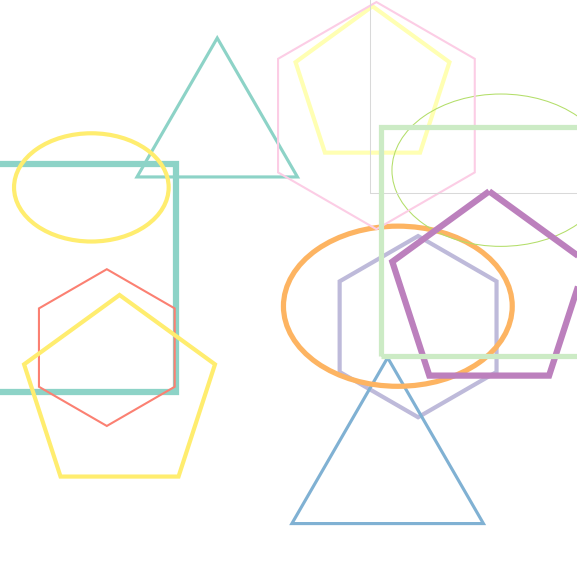[{"shape": "triangle", "thickness": 1.5, "radius": 0.8, "center": [0.376, 0.773]}, {"shape": "square", "thickness": 3, "radius": 0.99, "center": [0.107, 0.518]}, {"shape": "pentagon", "thickness": 2, "radius": 0.7, "center": [0.645, 0.848]}, {"shape": "hexagon", "thickness": 2, "radius": 0.78, "center": [0.724, 0.434]}, {"shape": "hexagon", "thickness": 1, "radius": 0.68, "center": [0.185, 0.397]}, {"shape": "triangle", "thickness": 1.5, "radius": 0.96, "center": [0.671, 0.188]}, {"shape": "oval", "thickness": 2.5, "radius": 0.99, "center": [0.689, 0.469]}, {"shape": "oval", "thickness": 0.5, "radius": 0.94, "center": [0.867, 0.704]}, {"shape": "hexagon", "thickness": 1, "radius": 0.98, "center": [0.652, 0.799]}, {"shape": "square", "thickness": 0.5, "radius": 0.96, "center": [0.833, 0.858]}, {"shape": "pentagon", "thickness": 3, "radius": 0.88, "center": [0.847, 0.491]}, {"shape": "square", "thickness": 2.5, "radius": 0.99, "center": [0.857, 0.58]}, {"shape": "oval", "thickness": 2, "radius": 0.67, "center": [0.158, 0.675]}, {"shape": "pentagon", "thickness": 2, "radius": 0.87, "center": [0.207, 0.315]}]